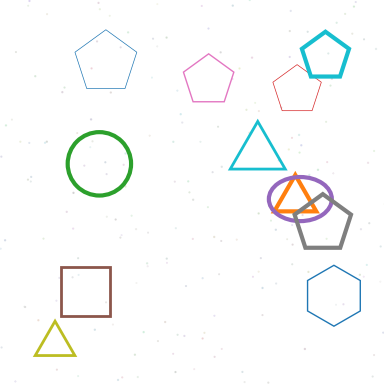[{"shape": "hexagon", "thickness": 1, "radius": 0.4, "center": [0.867, 0.232]}, {"shape": "pentagon", "thickness": 0.5, "radius": 0.42, "center": [0.275, 0.838]}, {"shape": "triangle", "thickness": 3, "radius": 0.31, "center": [0.767, 0.482]}, {"shape": "circle", "thickness": 3, "radius": 0.41, "center": [0.258, 0.574]}, {"shape": "pentagon", "thickness": 0.5, "radius": 0.33, "center": [0.772, 0.766]}, {"shape": "oval", "thickness": 3, "radius": 0.41, "center": [0.78, 0.483]}, {"shape": "square", "thickness": 2, "radius": 0.32, "center": [0.223, 0.244]}, {"shape": "pentagon", "thickness": 1, "radius": 0.34, "center": [0.542, 0.791]}, {"shape": "pentagon", "thickness": 3, "radius": 0.39, "center": [0.838, 0.419]}, {"shape": "triangle", "thickness": 2, "radius": 0.3, "center": [0.143, 0.106]}, {"shape": "triangle", "thickness": 2, "radius": 0.41, "center": [0.669, 0.602]}, {"shape": "pentagon", "thickness": 3, "radius": 0.32, "center": [0.845, 0.853]}]